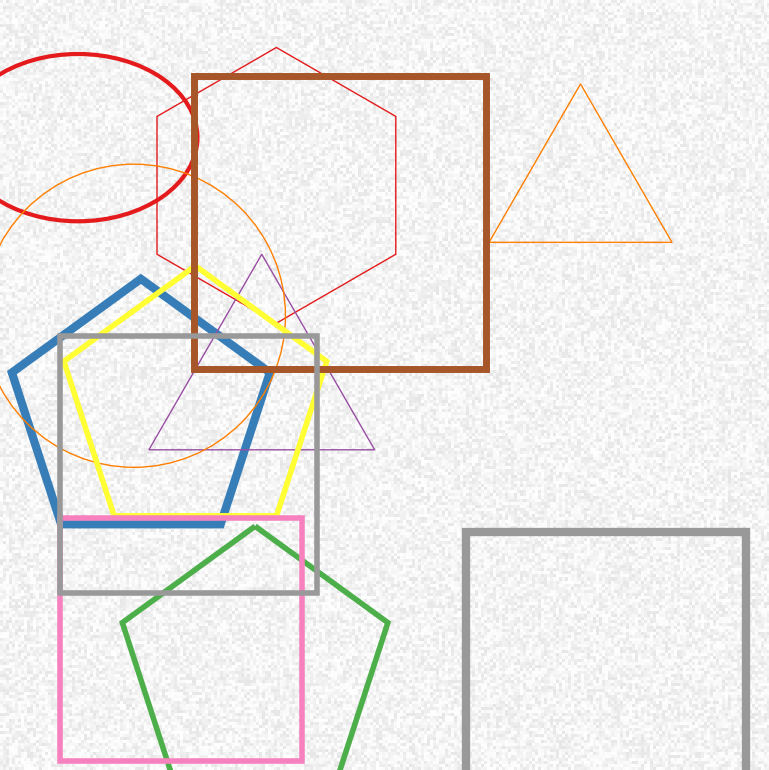[{"shape": "hexagon", "thickness": 0.5, "radius": 0.9, "center": [0.359, 0.759]}, {"shape": "oval", "thickness": 1.5, "radius": 0.78, "center": [0.101, 0.821]}, {"shape": "pentagon", "thickness": 3, "radius": 0.88, "center": [0.183, 0.462]}, {"shape": "pentagon", "thickness": 2, "radius": 0.91, "center": [0.331, 0.135]}, {"shape": "triangle", "thickness": 0.5, "radius": 0.85, "center": [0.34, 0.5]}, {"shape": "circle", "thickness": 0.5, "radius": 0.98, "center": [0.174, 0.59]}, {"shape": "triangle", "thickness": 0.5, "radius": 0.69, "center": [0.754, 0.754]}, {"shape": "pentagon", "thickness": 2, "radius": 0.9, "center": [0.254, 0.475]}, {"shape": "square", "thickness": 2.5, "radius": 0.95, "center": [0.442, 0.711]}, {"shape": "square", "thickness": 2, "radius": 0.79, "center": [0.235, 0.17]}, {"shape": "square", "thickness": 2, "radius": 0.83, "center": [0.245, 0.396]}, {"shape": "square", "thickness": 3, "radius": 0.91, "center": [0.787, 0.127]}]